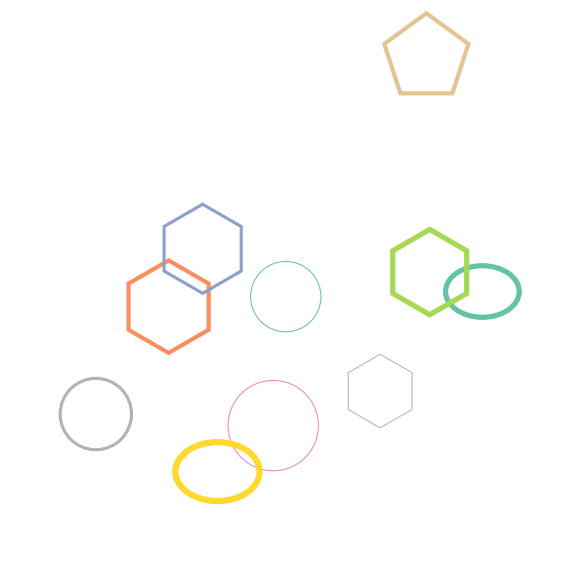[{"shape": "oval", "thickness": 2.5, "radius": 0.32, "center": [0.835, 0.494]}, {"shape": "circle", "thickness": 0.5, "radius": 0.3, "center": [0.495, 0.485]}, {"shape": "hexagon", "thickness": 2, "radius": 0.4, "center": [0.292, 0.468]}, {"shape": "hexagon", "thickness": 1.5, "radius": 0.39, "center": [0.351, 0.568]}, {"shape": "circle", "thickness": 0.5, "radius": 0.39, "center": [0.473, 0.262]}, {"shape": "hexagon", "thickness": 2.5, "radius": 0.37, "center": [0.744, 0.528]}, {"shape": "oval", "thickness": 3, "radius": 0.36, "center": [0.377, 0.183]}, {"shape": "pentagon", "thickness": 2, "radius": 0.38, "center": [0.738, 0.899]}, {"shape": "hexagon", "thickness": 0.5, "radius": 0.32, "center": [0.658, 0.322]}, {"shape": "circle", "thickness": 1.5, "radius": 0.31, "center": [0.166, 0.282]}]